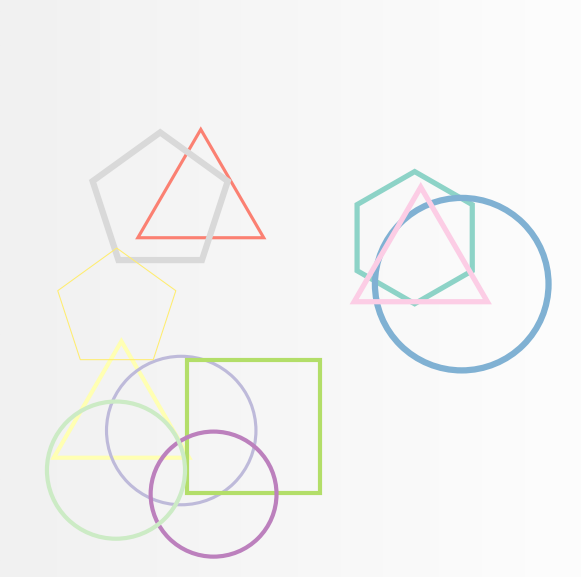[{"shape": "hexagon", "thickness": 2.5, "radius": 0.57, "center": [0.713, 0.588]}, {"shape": "triangle", "thickness": 2, "radius": 0.67, "center": [0.209, 0.274]}, {"shape": "circle", "thickness": 1.5, "radius": 0.64, "center": [0.312, 0.254]}, {"shape": "triangle", "thickness": 1.5, "radius": 0.63, "center": [0.345, 0.65]}, {"shape": "circle", "thickness": 3, "radius": 0.75, "center": [0.794, 0.507]}, {"shape": "square", "thickness": 2, "radius": 0.57, "center": [0.437, 0.261]}, {"shape": "triangle", "thickness": 2.5, "radius": 0.66, "center": [0.724, 0.543]}, {"shape": "pentagon", "thickness": 3, "radius": 0.61, "center": [0.276, 0.648]}, {"shape": "circle", "thickness": 2, "radius": 0.54, "center": [0.367, 0.144]}, {"shape": "circle", "thickness": 2, "radius": 0.59, "center": [0.2, 0.185]}, {"shape": "pentagon", "thickness": 0.5, "radius": 0.53, "center": [0.201, 0.463]}]